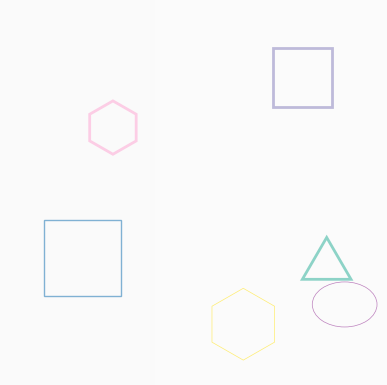[{"shape": "triangle", "thickness": 2, "radius": 0.36, "center": [0.843, 0.311]}, {"shape": "square", "thickness": 2, "radius": 0.38, "center": [0.781, 0.798]}, {"shape": "square", "thickness": 1, "radius": 0.5, "center": [0.214, 0.33]}, {"shape": "hexagon", "thickness": 2, "radius": 0.35, "center": [0.291, 0.669]}, {"shape": "oval", "thickness": 0.5, "radius": 0.42, "center": [0.889, 0.209]}, {"shape": "hexagon", "thickness": 0.5, "radius": 0.47, "center": [0.628, 0.158]}]